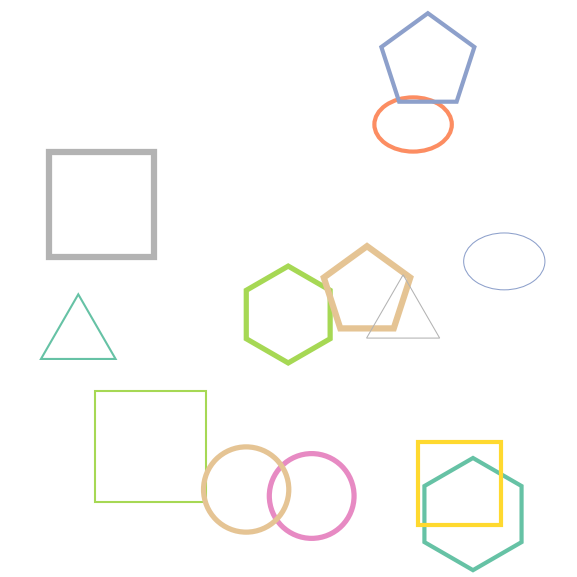[{"shape": "triangle", "thickness": 1, "radius": 0.37, "center": [0.136, 0.415]}, {"shape": "hexagon", "thickness": 2, "radius": 0.49, "center": [0.819, 0.109]}, {"shape": "oval", "thickness": 2, "radius": 0.34, "center": [0.715, 0.784]}, {"shape": "pentagon", "thickness": 2, "radius": 0.42, "center": [0.741, 0.892]}, {"shape": "oval", "thickness": 0.5, "radius": 0.35, "center": [0.873, 0.546]}, {"shape": "circle", "thickness": 2.5, "radius": 0.37, "center": [0.54, 0.14]}, {"shape": "hexagon", "thickness": 2.5, "radius": 0.42, "center": [0.499, 0.455]}, {"shape": "square", "thickness": 1, "radius": 0.48, "center": [0.26, 0.225]}, {"shape": "square", "thickness": 2, "radius": 0.36, "center": [0.796, 0.162]}, {"shape": "pentagon", "thickness": 3, "radius": 0.39, "center": [0.636, 0.494]}, {"shape": "circle", "thickness": 2.5, "radius": 0.37, "center": [0.426, 0.151]}, {"shape": "triangle", "thickness": 0.5, "radius": 0.37, "center": [0.698, 0.45]}, {"shape": "square", "thickness": 3, "radius": 0.46, "center": [0.176, 0.646]}]